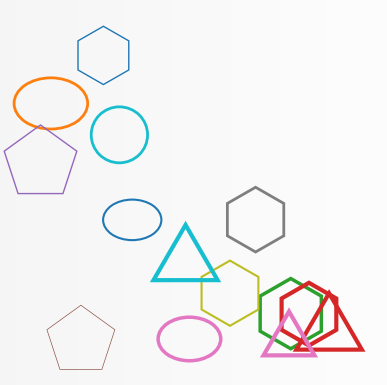[{"shape": "oval", "thickness": 1.5, "radius": 0.38, "center": [0.341, 0.429]}, {"shape": "hexagon", "thickness": 1, "radius": 0.38, "center": [0.267, 0.856]}, {"shape": "oval", "thickness": 2, "radius": 0.47, "center": [0.131, 0.731]}, {"shape": "hexagon", "thickness": 2.5, "radius": 0.46, "center": [0.75, 0.185]}, {"shape": "triangle", "thickness": 3, "radius": 0.49, "center": [0.849, 0.141]}, {"shape": "hexagon", "thickness": 3, "radius": 0.41, "center": [0.797, 0.184]}, {"shape": "pentagon", "thickness": 1, "radius": 0.49, "center": [0.105, 0.577]}, {"shape": "pentagon", "thickness": 0.5, "radius": 0.46, "center": [0.209, 0.115]}, {"shape": "triangle", "thickness": 3, "radius": 0.38, "center": [0.746, 0.115]}, {"shape": "oval", "thickness": 2.5, "radius": 0.4, "center": [0.489, 0.12]}, {"shape": "hexagon", "thickness": 2, "radius": 0.42, "center": [0.66, 0.43]}, {"shape": "hexagon", "thickness": 1.5, "radius": 0.42, "center": [0.593, 0.238]}, {"shape": "triangle", "thickness": 3, "radius": 0.48, "center": [0.479, 0.32]}, {"shape": "circle", "thickness": 2, "radius": 0.36, "center": [0.308, 0.65]}]